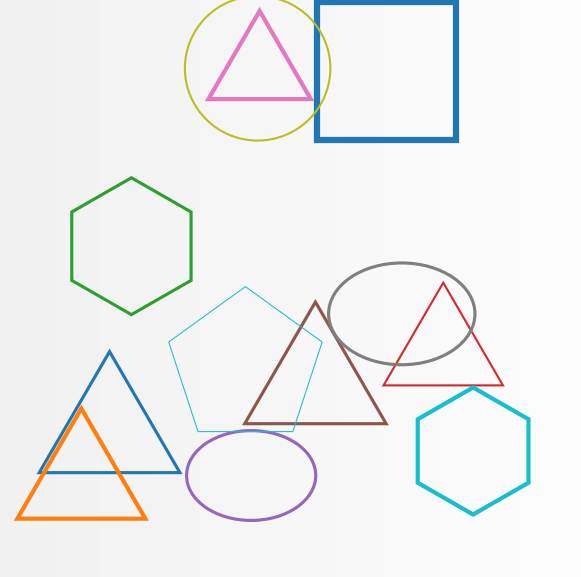[{"shape": "triangle", "thickness": 1.5, "radius": 0.7, "center": [0.189, 0.251]}, {"shape": "square", "thickness": 3, "radius": 0.6, "center": [0.665, 0.876]}, {"shape": "triangle", "thickness": 2, "radius": 0.64, "center": [0.14, 0.165]}, {"shape": "hexagon", "thickness": 1.5, "radius": 0.59, "center": [0.226, 0.573]}, {"shape": "triangle", "thickness": 1, "radius": 0.59, "center": [0.763, 0.391]}, {"shape": "oval", "thickness": 1.5, "radius": 0.56, "center": [0.432, 0.176]}, {"shape": "triangle", "thickness": 1.5, "radius": 0.7, "center": [0.543, 0.336]}, {"shape": "triangle", "thickness": 2, "radius": 0.51, "center": [0.447, 0.878]}, {"shape": "oval", "thickness": 1.5, "radius": 0.63, "center": [0.691, 0.456]}, {"shape": "circle", "thickness": 1, "radius": 0.63, "center": [0.443, 0.881]}, {"shape": "pentagon", "thickness": 0.5, "radius": 0.69, "center": [0.422, 0.364]}, {"shape": "hexagon", "thickness": 2, "radius": 0.55, "center": [0.814, 0.218]}]